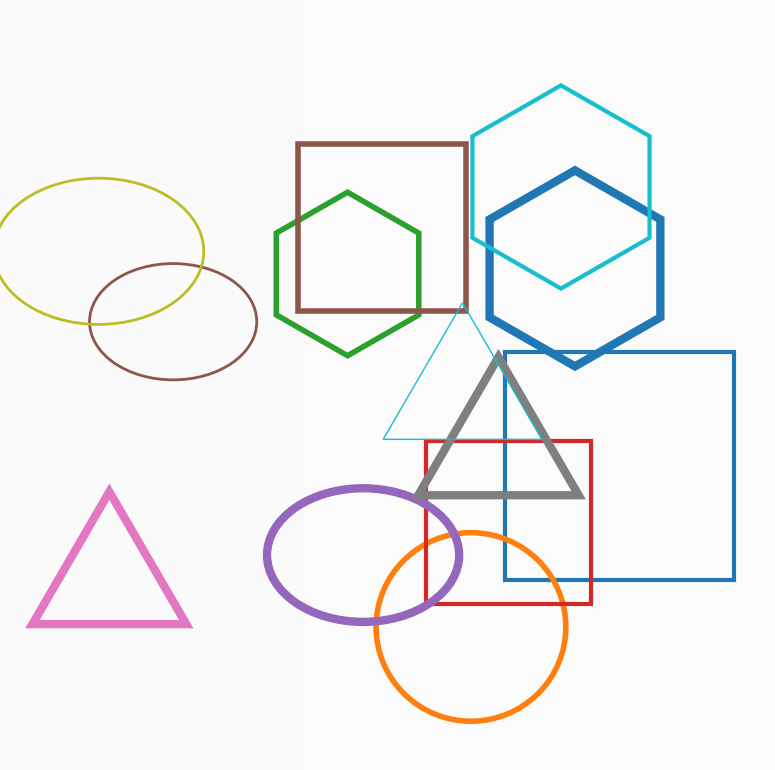[{"shape": "hexagon", "thickness": 3, "radius": 0.64, "center": [0.742, 0.651]}, {"shape": "square", "thickness": 1.5, "radius": 0.74, "center": [0.8, 0.395]}, {"shape": "circle", "thickness": 2, "radius": 0.61, "center": [0.608, 0.186]}, {"shape": "hexagon", "thickness": 2, "radius": 0.53, "center": [0.448, 0.644]}, {"shape": "square", "thickness": 1.5, "radius": 0.53, "center": [0.657, 0.321]}, {"shape": "oval", "thickness": 3, "radius": 0.62, "center": [0.469, 0.279]}, {"shape": "square", "thickness": 2, "radius": 0.54, "center": [0.493, 0.705]}, {"shape": "oval", "thickness": 1, "radius": 0.54, "center": [0.223, 0.582]}, {"shape": "triangle", "thickness": 3, "radius": 0.57, "center": [0.141, 0.247]}, {"shape": "triangle", "thickness": 3, "radius": 0.6, "center": [0.643, 0.417]}, {"shape": "oval", "thickness": 1, "radius": 0.68, "center": [0.127, 0.674]}, {"shape": "triangle", "thickness": 0.5, "radius": 0.59, "center": [0.597, 0.488]}, {"shape": "hexagon", "thickness": 1.5, "radius": 0.66, "center": [0.724, 0.757]}]